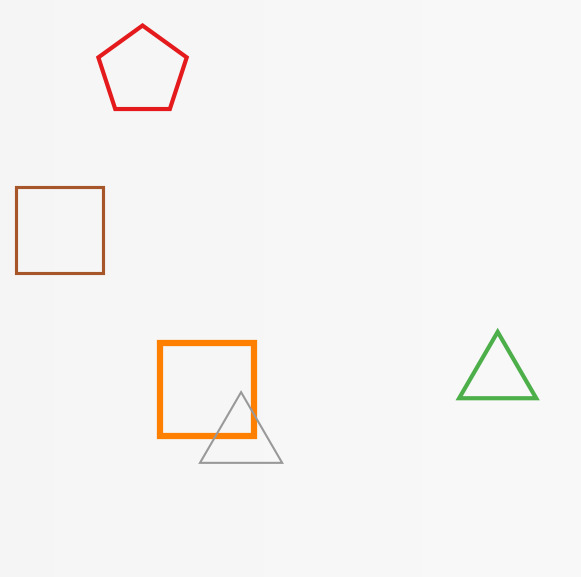[{"shape": "pentagon", "thickness": 2, "radius": 0.4, "center": [0.245, 0.875]}, {"shape": "triangle", "thickness": 2, "radius": 0.38, "center": [0.856, 0.348]}, {"shape": "square", "thickness": 3, "radius": 0.4, "center": [0.356, 0.324]}, {"shape": "square", "thickness": 1.5, "radius": 0.37, "center": [0.103, 0.6]}, {"shape": "triangle", "thickness": 1, "radius": 0.41, "center": [0.415, 0.238]}]